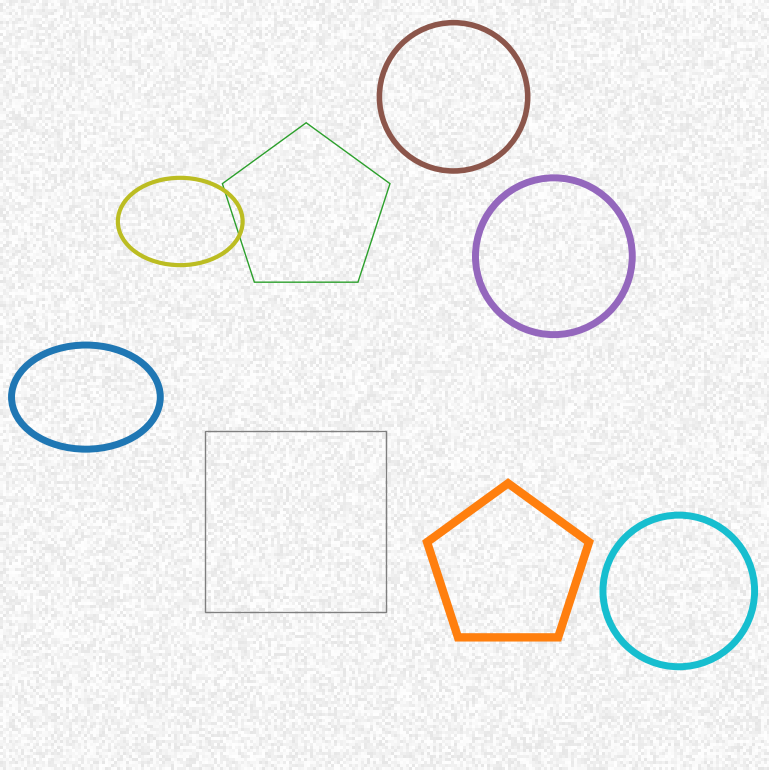[{"shape": "oval", "thickness": 2.5, "radius": 0.48, "center": [0.112, 0.484]}, {"shape": "pentagon", "thickness": 3, "radius": 0.55, "center": [0.66, 0.262]}, {"shape": "pentagon", "thickness": 0.5, "radius": 0.57, "center": [0.398, 0.726]}, {"shape": "circle", "thickness": 2.5, "radius": 0.51, "center": [0.719, 0.667]}, {"shape": "circle", "thickness": 2, "radius": 0.48, "center": [0.589, 0.874]}, {"shape": "square", "thickness": 0.5, "radius": 0.59, "center": [0.384, 0.323]}, {"shape": "oval", "thickness": 1.5, "radius": 0.41, "center": [0.234, 0.712]}, {"shape": "circle", "thickness": 2.5, "radius": 0.49, "center": [0.882, 0.233]}]